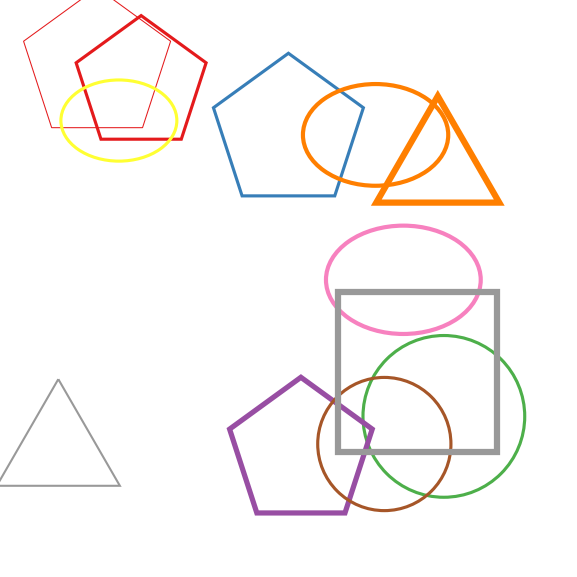[{"shape": "pentagon", "thickness": 0.5, "radius": 0.67, "center": [0.168, 0.886]}, {"shape": "pentagon", "thickness": 1.5, "radius": 0.59, "center": [0.244, 0.854]}, {"shape": "pentagon", "thickness": 1.5, "radius": 0.68, "center": [0.499, 0.77]}, {"shape": "circle", "thickness": 1.5, "radius": 0.7, "center": [0.769, 0.278]}, {"shape": "pentagon", "thickness": 2.5, "radius": 0.65, "center": [0.521, 0.216]}, {"shape": "oval", "thickness": 2, "radius": 0.63, "center": [0.65, 0.766]}, {"shape": "triangle", "thickness": 3, "radius": 0.61, "center": [0.758, 0.71]}, {"shape": "oval", "thickness": 1.5, "radius": 0.5, "center": [0.206, 0.79]}, {"shape": "circle", "thickness": 1.5, "radius": 0.58, "center": [0.665, 0.23]}, {"shape": "oval", "thickness": 2, "radius": 0.67, "center": [0.698, 0.515]}, {"shape": "square", "thickness": 3, "radius": 0.69, "center": [0.723, 0.355]}, {"shape": "triangle", "thickness": 1, "radius": 0.62, "center": [0.101, 0.219]}]